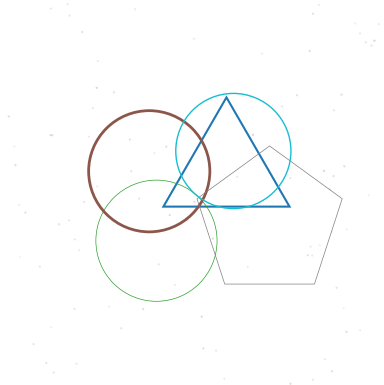[{"shape": "triangle", "thickness": 1.5, "radius": 0.95, "center": [0.588, 0.558]}, {"shape": "circle", "thickness": 0.5, "radius": 0.79, "center": [0.406, 0.375]}, {"shape": "circle", "thickness": 2, "radius": 0.79, "center": [0.388, 0.555]}, {"shape": "pentagon", "thickness": 0.5, "radius": 0.99, "center": [0.7, 0.423]}, {"shape": "circle", "thickness": 1, "radius": 0.75, "center": [0.606, 0.608]}]